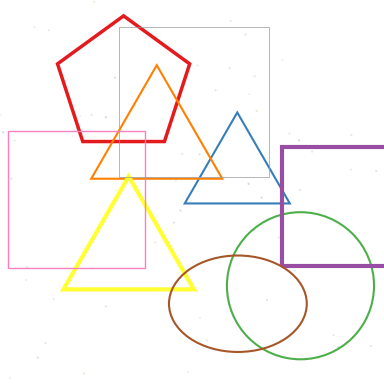[{"shape": "pentagon", "thickness": 2.5, "radius": 0.9, "center": [0.321, 0.778]}, {"shape": "triangle", "thickness": 1.5, "radius": 0.79, "center": [0.616, 0.55]}, {"shape": "circle", "thickness": 1.5, "radius": 0.96, "center": [0.78, 0.258]}, {"shape": "square", "thickness": 3, "radius": 0.77, "center": [0.888, 0.463]}, {"shape": "triangle", "thickness": 1.5, "radius": 0.98, "center": [0.407, 0.634]}, {"shape": "triangle", "thickness": 3, "radius": 0.98, "center": [0.334, 0.346]}, {"shape": "oval", "thickness": 1.5, "radius": 0.89, "center": [0.618, 0.211]}, {"shape": "square", "thickness": 1, "radius": 0.89, "center": [0.2, 0.482]}, {"shape": "square", "thickness": 0.5, "radius": 0.97, "center": [0.504, 0.735]}]